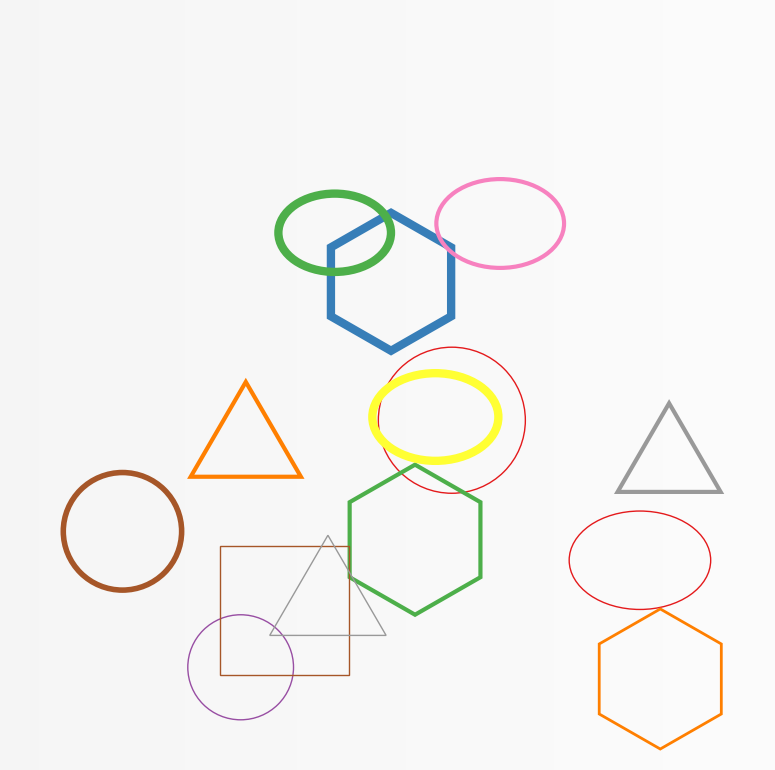[{"shape": "circle", "thickness": 0.5, "radius": 0.47, "center": [0.583, 0.454]}, {"shape": "oval", "thickness": 0.5, "radius": 0.46, "center": [0.826, 0.272]}, {"shape": "hexagon", "thickness": 3, "radius": 0.45, "center": [0.505, 0.634]}, {"shape": "oval", "thickness": 3, "radius": 0.36, "center": [0.432, 0.698]}, {"shape": "hexagon", "thickness": 1.5, "radius": 0.49, "center": [0.536, 0.299]}, {"shape": "circle", "thickness": 0.5, "radius": 0.34, "center": [0.311, 0.133]}, {"shape": "triangle", "thickness": 1.5, "radius": 0.41, "center": [0.317, 0.422]}, {"shape": "hexagon", "thickness": 1, "radius": 0.45, "center": [0.852, 0.118]}, {"shape": "oval", "thickness": 3, "radius": 0.41, "center": [0.562, 0.458]}, {"shape": "square", "thickness": 0.5, "radius": 0.42, "center": [0.367, 0.207]}, {"shape": "circle", "thickness": 2, "radius": 0.38, "center": [0.158, 0.31]}, {"shape": "oval", "thickness": 1.5, "radius": 0.41, "center": [0.645, 0.71]}, {"shape": "triangle", "thickness": 1.5, "radius": 0.38, "center": [0.863, 0.4]}, {"shape": "triangle", "thickness": 0.5, "radius": 0.43, "center": [0.423, 0.218]}]